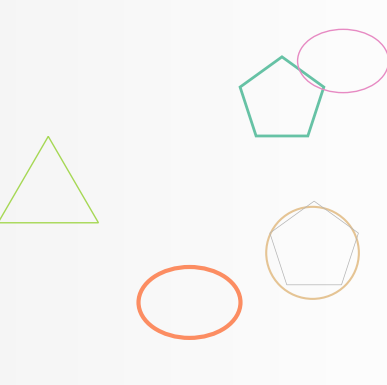[{"shape": "pentagon", "thickness": 2, "radius": 0.57, "center": [0.728, 0.739]}, {"shape": "oval", "thickness": 3, "radius": 0.66, "center": [0.489, 0.214]}, {"shape": "oval", "thickness": 1, "radius": 0.59, "center": [0.885, 0.842]}, {"shape": "triangle", "thickness": 1, "radius": 0.75, "center": [0.125, 0.496]}, {"shape": "circle", "thickness": 1.5, "radius": 0.6, "center": [0.807, 0.343]}, {"shape": "pentagon", "thickness": 0.5, "radius": 0.6, "center": [0.811, 0.357]}]